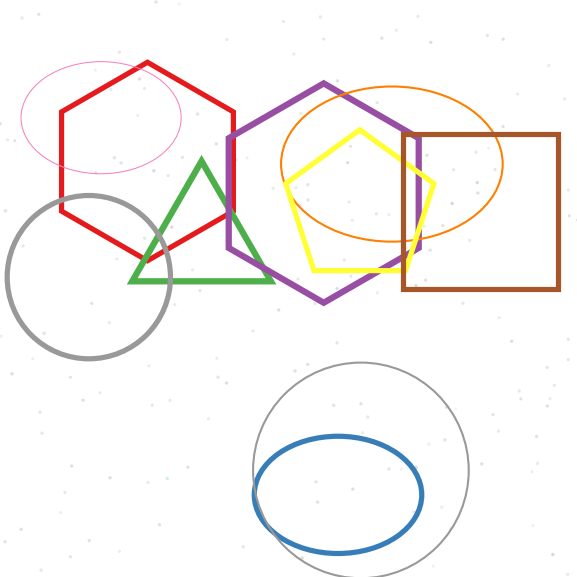[{"shape": "hexagon", "thickness": 2.5, "radius": 0.86, "center": [0.255, 0.719]}, {"shape": "oval", "thickness": 2.5, "radius": 0.73, "center": [0.585, 0.142]}, {"shape": "triangle", "thickness": 3, "radius": 0.69, "center": [0.349, 0.581]}, {"shape": "hexagon", "thickness": 3, "radius": 0.95, "center": [0.561, 0.665]}, {"shape": "oval", "thickness": 1, "radius": 0.96, "center": [0.679, 0.715]}, {"shape": "pentagon", "thickness": 2.5, "radius": 0.67, "center": [0.623, 0.64]}, {"shape": "square", "thickness": 2.5, "radius": 0.67, "center": [0.832, 0.633]}, {"shape": "oval", "thickness": 0.5, "radius": 0.69, "center": [0.175, 0.795]}, {"shape": "circle", "thickness": 2.5, "radius": 0.71, "center": [0.154, 0.519]}, {"shape": "circle", "thickness": 1, "radius": 0.93, "center": [0.625, 0.185]}]